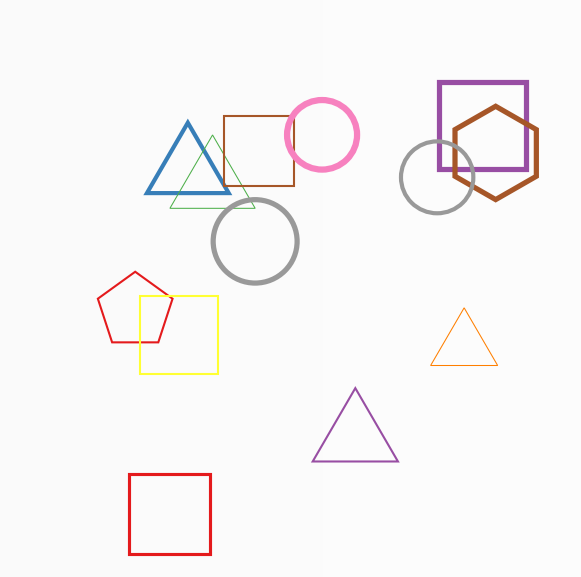[{"shape": "square", "thickness": 1.5, "radius": 0.35, "center": [0.292, 0.109]}, {"shape": "pentagon", "thickness": 1, "radius": 0.34, "center": [0.233, 0.461]}, {"shape": "triangle", "thickness": 2, "radius": 0.41, "center": [0.323, 0.705]}, {"shape": "triangle", "thickness": 0.5, "radius": 0.42, "center": [0.366, 0.681]}, {"shape": "triangle", "thickness": 1, "radius": 0.42, "center": [0.611, 0.242]}, {"shape": "square", "thickness": 2.5, "radius": 0.38, "center": [0.83, 0.782]}, {"shape": "triangle", "thickness": 0.5, "radius": 0.33, "center": [0.799, 0.4]}, {"shape": "square", "thickness": 1, "radius": 0.34, "center": [0.308, 0.418]}, {"shape": "square", "thickness": 1, "radius": 0.3, "center": [0.446, 0.738]}, {"shape": "hexagon", "thickness": 2.5, "radius": 0.4, "center": [0.853, 0.734]}, {"shape": "circle", "thickness": 3, "radius": 0.3, "center": [0.554, 0.766]}, {"shape": "circle", "thickness": 2, "radius": 0.31, "center": [0.752, 0.692]}, {"shape": "circle", "thickness": 2.5, "radius": 0.36, "center": [0.439, 0.581]}]